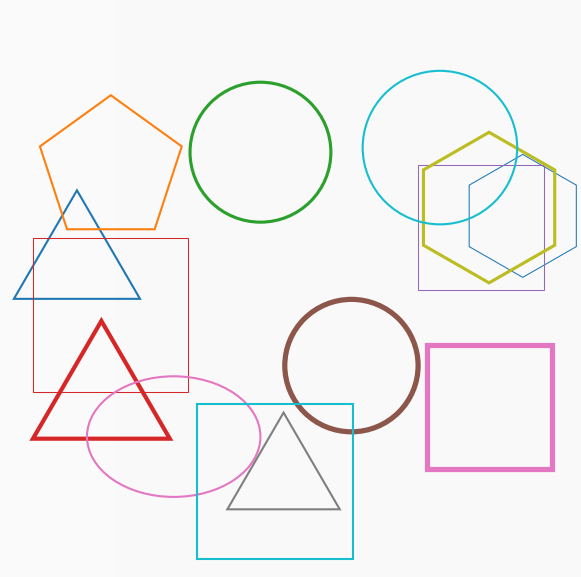[{"shape": "hexagon", "thickness": 0.5, "radius": 0.53, "center": [0.899, 0.625]}, {"shape": "triangle", "thickness": 1, "radius": 0.63, "center": [0.132, 0.544]}, {"shape": "pentagon", "thickness": 1, "radius": 0.64, "center": [0.191, 0.706]}, {"shape": "circle", "thickness": 1.5, "radius": 0.61, "center": [0.448, 0.736]}, {"shape": "triangle", "thickness": 2, "radius": 0.68, "center": [0.174, 0.307]}, {"shape": "square", "thickness": 0.5, "radius": 0.67, "center": [0.19, 0.454]}, {"shape": "square", "thickness": 0.5, "radius": 0.54, "center": [0.828, 0.605]}, {"shape": "circle", "thickness": 2.5, "radius": 0.57, "center": [0.605, 0.366]}, {"shape": "oval", "thickness": 1, "radius": 0.75, "center": [0.299, 0.243]}, {"shape": "square", "thickness": 2.5, "radius": 0.54, "center": [0.842, 0.295]}, {"shape": "triangle", "thickness": 1, "radius": 0.56, "center": [0.488, 0.173]}, {"shape": "hexagon", "thickness": 1.5, "radius": 0.65, "center": [0.841, 0.64]}, {"shape": "square", "thickness": 1, "radius": 0.67, "center": [0.473, 0.165]}, {"shape": "circle", "thickness": 1, "radius": 0.66, "center": [0.757, 0.744]}]